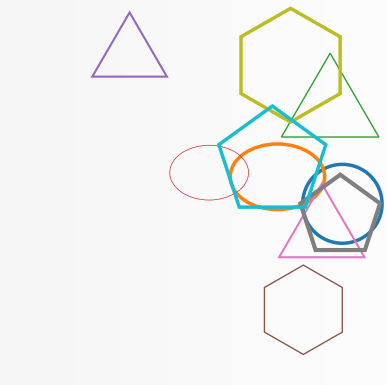[{"shape": "circle", "thickness": 2.5, "radius": 0.51, "center": [0.884, 0.471]}, {"shape": "oval", "thickness": 2.5, "radius": 0.61, "center": [0.716, 0.541]}, {"shape": "triangle", "thickness": 1, "radius": 0.73, "center": [0.852, 0.717]}, {"shape": "oval", "thickness": 0.5, "radius": 0.51, "center": [0.54, 0.552]}, {"shape": "triangle", "thickness": 1.5, "radius": 0.56, "center": [0.334, 0.857]}, {"shape": "hexagon", "thickness": 1, "radius": 0.58, "center": [0.783, 0.195]}, {"shape": "triangle", "thickness": 1.5, "radius": 0.64, "center": [0.83, 0.395]}, {"shape": "pentagon", "thickness": 3, "radius": 0.54, "center": [0.878, 0.438]}, {"shape": "hexagon", "thickness": 2.5, "radius": 0.74, "center": [0.75, 0.831]}, {"shape": "pentagon", "thickness": 2.5, "radius": 0.73, "center": [0.703, 0.579]}]